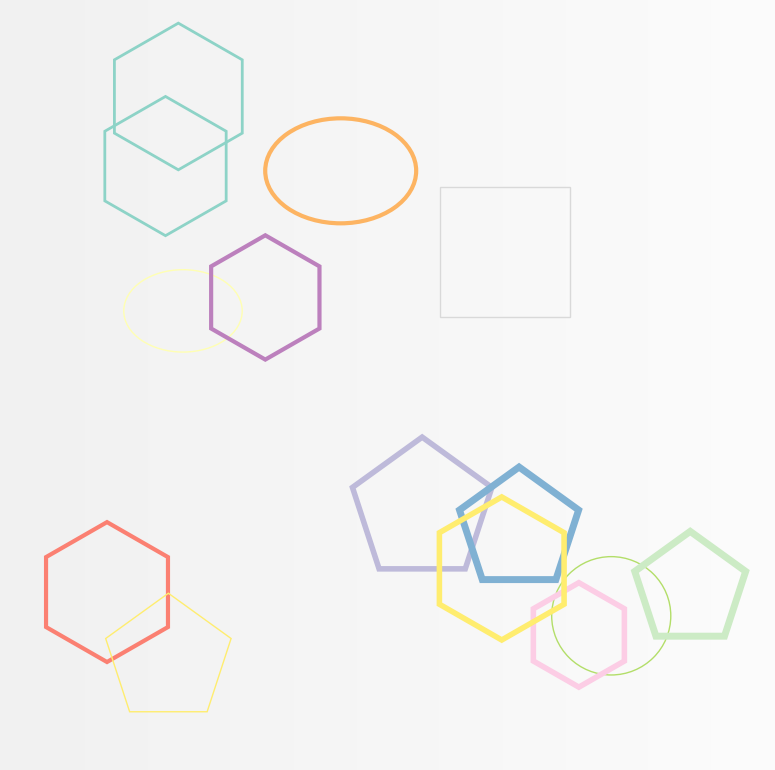[{"shape": "hexagon", "thickness": 1, "radius": 0.45, "center": [0.214, 0.784]}, {"shape": "hexagon", "thickness": 1, "radius": 0.48, "center": [0.23, 0.875]}, {"shape": "oval", "thickness": 0.5, "radius": 0.38, "center": [0.236, 0.596]}, {"shape": "pentagon", "thickness": 2, "radius": 0.47, "center": [0.545, 0.338]}, {"shape": "hexagon", "thickness": 1.5, "radius": 0.45, "center": [0.138, 0.231]}, {"shape": "pentagon", "thickness": 2.5, "radius": 0.4, "center": [0.67, 0.313]}, {"shape": "oval", "thickness": 1.5, "radius": 0.49, "center": [0.44, 0.778]}, {"shape": "circle", "thickness": 0.5, "radius": 0.38, "center": [0.789, 0.2]}, {"shape": "hexagon", "thickness": 2, "radius": 0.34, "center": [0.747, 0.175]}, {"shape": "square", "thickness": 0.5, "radius": 0.42, "center": [0.652, 0.673]}, {"shape": "hexagon", "thickness": 1.5, "radius": 0.4, "center": [0.342, 0.614]}, {"shape": "pentagon", "thickness": 2.5, "radius": 0.38, "center": [0.891, 0.235]}, {"shape": "hexagon", "thickness": 2, "radius": 0.46, "center": [0.647, 0.262]}, {"shape": "pentagon", "thickness": 0.5, "radius": 0.43, "center": [0.217, 0.144]}]